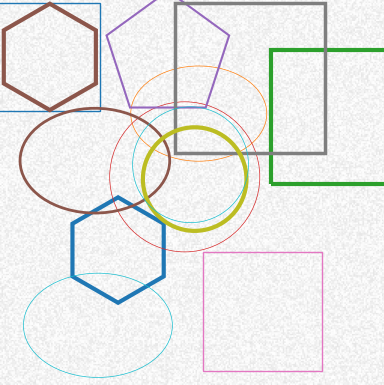[{"shape": "square", "thickness": 1, "radius": 0.7, "center": [0.121, 0.852]}, {"shape": "hexagon", "thickness": 3, "radius": 0.68, "center": [0.307, 0.351]}, {"shape": "oval", "thickness": 0.5, "radius": 0.88, "center": [0.516, 0.705]}, {"shape": "square", "thickness": 3, "radius": 0.87, "center": [0.879, 0.696]}, {"shape": "circle", "thickness": 0.5, "radius": 0.97, "center": [0.48, 0.541]}, {"shape": "pentagon", "thickness": 1.5, "radius": 0.84, "center": [0.436, 0.856]}, {"shape": "hexagon", "thickness": 3, "radius": 0.69, "center": [0.129, 0.852]}, {"shape": "oval", "thickness": 2, "radius": 0.97, "center": [0.246, 0.583]}, {"shape": "square", "thickness": 1, "radius": 0.77, "center": [0.683, 0.192]}, {"shape": "square", "thickness": 2.5, "radius": 0.97, "center": [0.649, 0.797]}, {"shape": "circle", "thickness": 3, "radius": 0.67, "center": [0.506, 0.535]}, {"shape": "oval", "thickness": 0.5, "radius": 0.97, "center": [0.254, 0.155]}, {"shape": "circle", "thickness": 0.5, "radius": 0.75, "center": [0.495, 0.572]}]